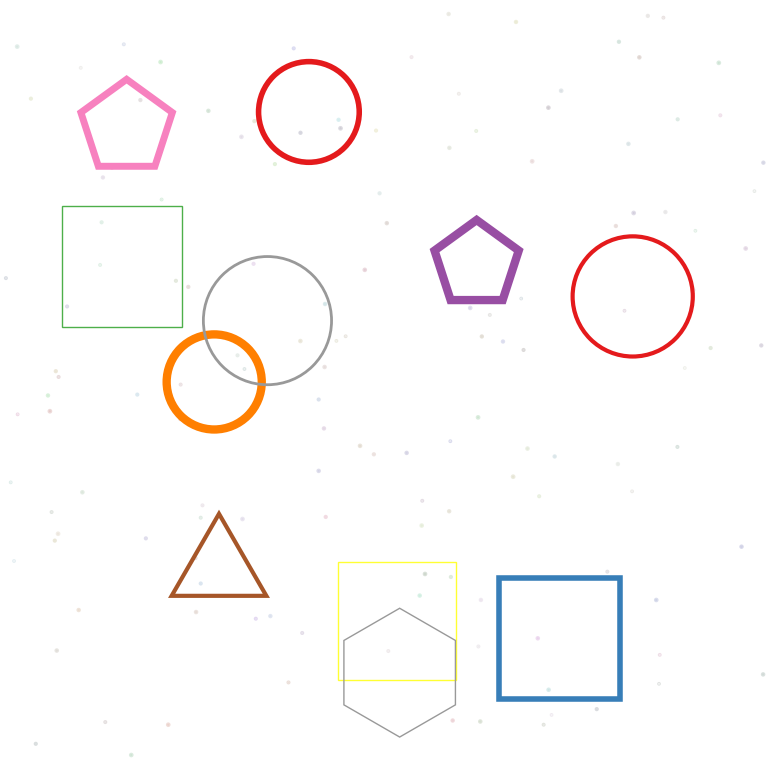[{"shape": "circle", "thickness": 2, "radius": 0.33, "center": [0.401, 0.855]}, {"shape": "circle", "thickness": 1.5, "radius": 0.39, "center": [0.822, 0.615]}, {"shape": "square", "thickness": 2, "radius": 0.39, "center": [0.726, 0.171]}, {"shape": "square", "thickness": 0.5, "radius": 0.39, "center": [0.158, 0.654]}, {"shape": "pentagon", "thickness": 3, "radius": 0.29, "center": [0.619, 0.657]}, {"shape": "circle", "thickness": 3, "radius": 0.31, "center": [0.278, 0.504]}, {"shape": "square", "thickness": 0.5, "radius": 0.38, "center": [0.515, 0.193]}, {"shape": "triangle", "thickness": 1.5, "radius": 0.36, "center": [0.284, 0.262]}, {"shape": "pentagon", "thickness": 2.5, "radius": 0.31, "center": [0.164, 0.835]}, {"shape": "circle", "thickness": 1, "radius": 0.42, "center": [0.347, 0.584]}, {"shape": "hexagon", "thickness": 0.5, "radius": 0.42, "center": [0.519, 0.126]}]